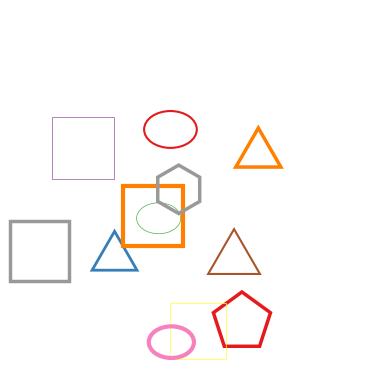[{"shape": "pentagon", "thickness": 2.5, "radius": 0.39, "center": [0.628, 0.164]}, {"shape": "oval", "thickness": 1.5, "radius": 0.34, "center": [0.443, 0.664]}, {"shape": "triangle", "thickness": 2, "radius": 0.34, "center": [0.298, 0.332]}, {"shape": "oval", "thickness": 0.5, "radius": 0.29, "center": [0.412, 0.433]}, {"shape": "square", "thickness": 0.5, "radius": 0.4, "center": [0.216, 0.616]}, {"shape": "triangle", "thickness": 2.5, "radius": 0.34, "center": [0.671, 0.6]}, {"shape": "square", "thickness": 3, "radius": 0.39, "center": [0.397, 0.439]}, {"shape": "square", "thickness": 0.5, "radius": 0.36, "center": [0.514, 0.141]}, {"shape": "triangle", "thickness": 1.5, "radius": 0.39, "center": [0.608, 0.327]}, {"shape": "oval", "thickness": 3, "radius": 0.29, "center": [0.445, 0.111]}, {"shape": "hexagon", "thickness": 2.5, "radius": 0.31, "center": [0.464, 0.508]}, {"shape": "square", "thickness": 2.5, "radius": 0.39, "center": [0.102, 0.348]}]